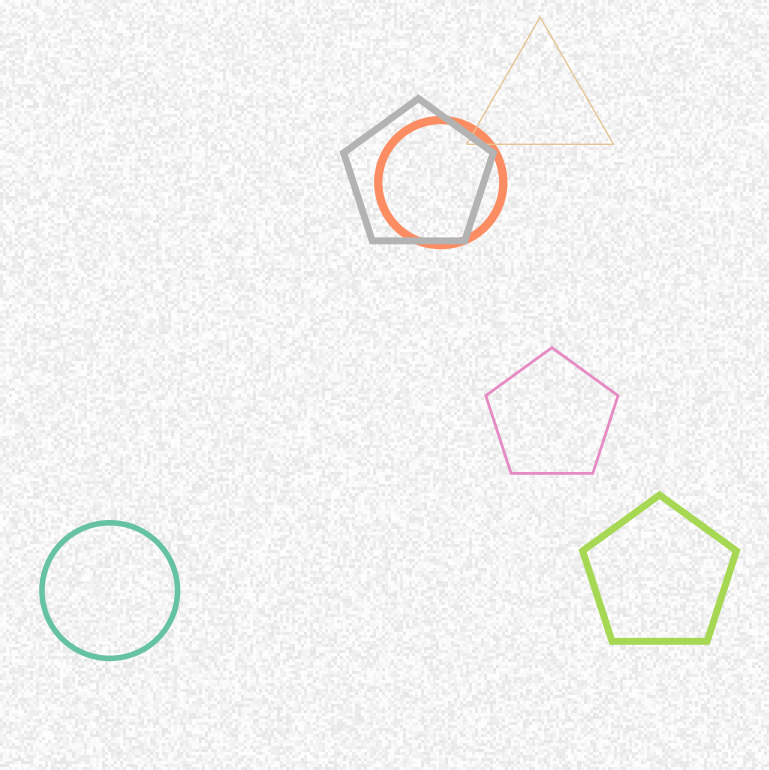[{"shape": "circle", "thickness": 2, "radius": 0.44, "center": [0.143, 0.233]}, {"shape": "circle", "thickness": 3, "radius": 0.41, "center": [0.572, 0.763]}, {"shape": "pentagon", "thickness": 1, "radius": 0.45, "center": [0.717, 0.458]}, {"shape": "pentagon", "thickness": 2.5, "radius": 0.53, "center": [0.857, 0.252]}, {"shape": "triangle", "thickness": 0.5, "radius": 0.55, "center": [0.701, 0.868]}, {"shape": "pentagon", "thickness": 2.5, "radius": 0.51, "center": [0.543, 0.77]}]